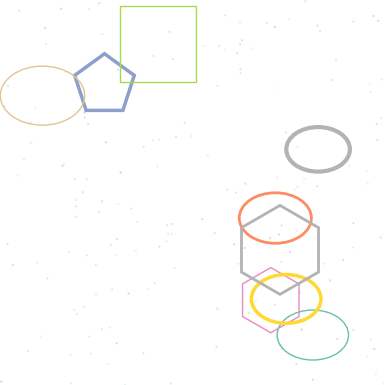[{"shape": "oval", "thickness": 1, "radius": 0.46, "center": [0.812, 0.13]}, {"shape": "oval", "thickness": 2, "radius": 0.47, "center": [0.715, 0.434]}, {"shape": "pentagon", "thickness": 2.5, "radius": 0.41, "center": [0.271, 0.779]}, {"shape": "hexagon", "thickness": 1, "radius": 0.42, "center": [0.703, 0.22]}, {"shape": "square", "thickness": 1, "radius": 0.5, "center": [0.41, 0.886]}, {"shape": "oval", "thickness": 2.5, "radius": 0.45, "center": [0.743, 0.224]}, {"shape": "oval", "thickness": 1, "radius": 0.55, "center": [0.11, 0.752]}, {"shape": "hexagon", "thickness": 2, "radius": 0.58, "center": [0.727, 0.351]}, {"shape": "oval", "thickness": 3, "radius": 0.41, "center": [0.826, 0.612]}]